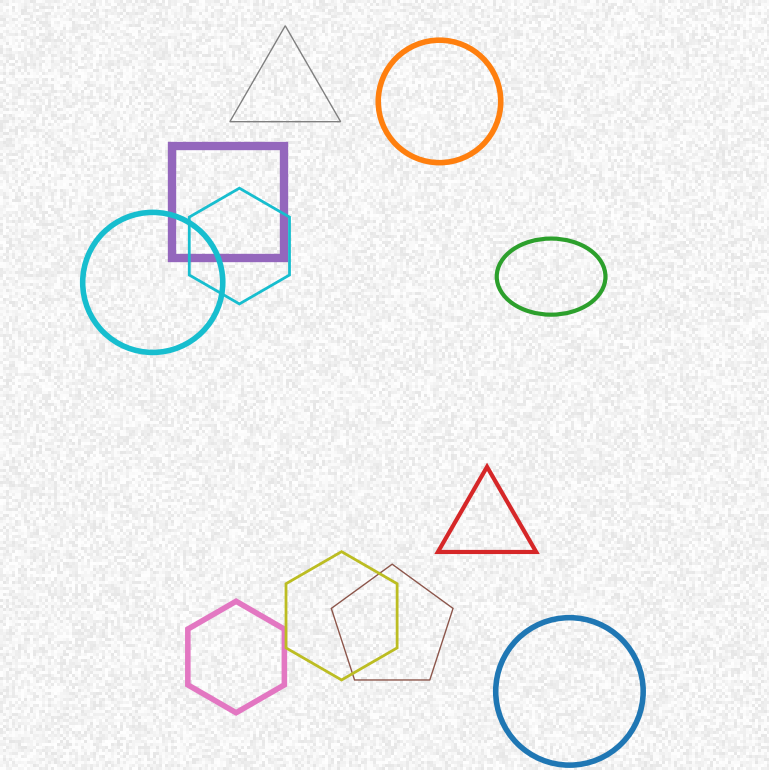[{"shape": "circle", "thickness": 2, "radius": 0.48, "center": [0.74, 0.102]}, {"shape": "circle", "thickness": 2, "radius": 0.4, "center": [0.571, 0.868]}, {"shape": "oval", "thickness": 1.5, "radius": 0.35, "center": [0.716, 0.641]}, {"shape": "triangle", "thickness": 1.5, "radius": 0.37, "center": [0.633, 0.32]}, {"shape": "square", "thickness": 3, "radius": 0.36, "center": [0.296, 0.738]}, {"shape": "pentagon", "thickness": 0.5, "radius": 0.42, "center": [0.509, 0.184]}, {"shape": "hexagon", "thickness": 2, "radius": 0.36, "center": [0.307, 0.147]}, {"shape": "triangle", "thickness": 0.5, "radius": 0.42, "center": [0.37, 0.883]}, {"shape": "hexagon", "thickness": 1, "radius": 0.42, "center": [0.444, 0.2]}, {"shape": "hexagon", "thickness": 1, "radius": 0.38, "center": [0.311, 0.68]}, {"shape": "circle", "thickness": 2, "radius": 0.45, "center": [0.198, 0.633]}]